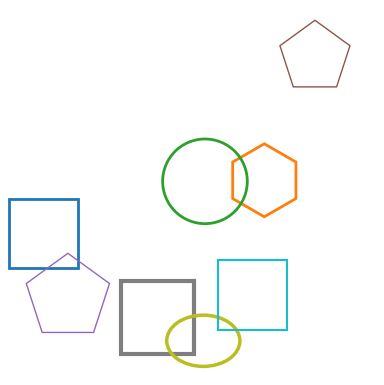[{"shape": "square", "thickness": 2, "radius": 0.45, "center": [0.113, 0.393]}, {"shape": "hexagon", "thickness": 2, "radius": 0.47, "center": [0.686, 0.532]}, {"shape": "circle", "thickness": 2, "radius": 0.55, "center": [0.532, 0.529]}, {"shape": "pentagon", "thickness": 1, "radius": 0.57, "center": [0.176, 0.228]}, {"shape": "pentagon", "thickness": 1, "radius": 0.48, "center": [0.818, 0.852]}, {"shape": "square", "thickness": 3, "radius": 0.48, "center": [0.409, 0.175]}, {"shape": "oval", "thickness": 2.5, "radius": 0.48, "center": [0.528, 0.115]}, {"shape": "square", "thickness": 1.5, "radius": 0.45, "center": [0.656, 0.234]}]